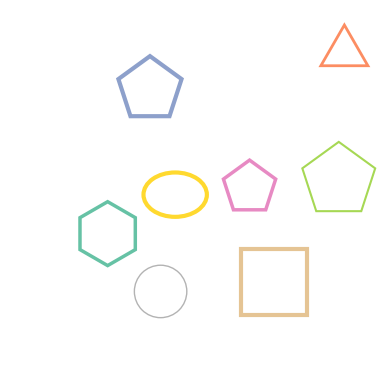[{"shape": "hexagon", "thickness": 2.5, "radius": 0.41, "center": [0.28, 0.393]}, {"shape": "triangle", "thickness": 2, "radius": 0.35, "center": [0.894, 0.865]}, {"shape": "pentagon", "thickness": 3, "radius": 0.43, "center": [0.39, 0.768]}, {"shape": "pentagon", "thickness": 2.5, "radius": 0.36, "center": [0.648, 0.513]}, {"shape": "pentagon", "thickness": 1.5, "radius": 0.5, "center": [0.88, 0.532]}, {"shape": "oval", "thickness": 3, "radius": 0.41, "center": [0.455, 0.494]}, {"shape": "square", "thickness": 3, "radius": 0.43, "center": [0.712, 0.267]}, {"shape": "circle", "thickness": 1, "radius": 0.34, "center": [0.417, 0.243]}]